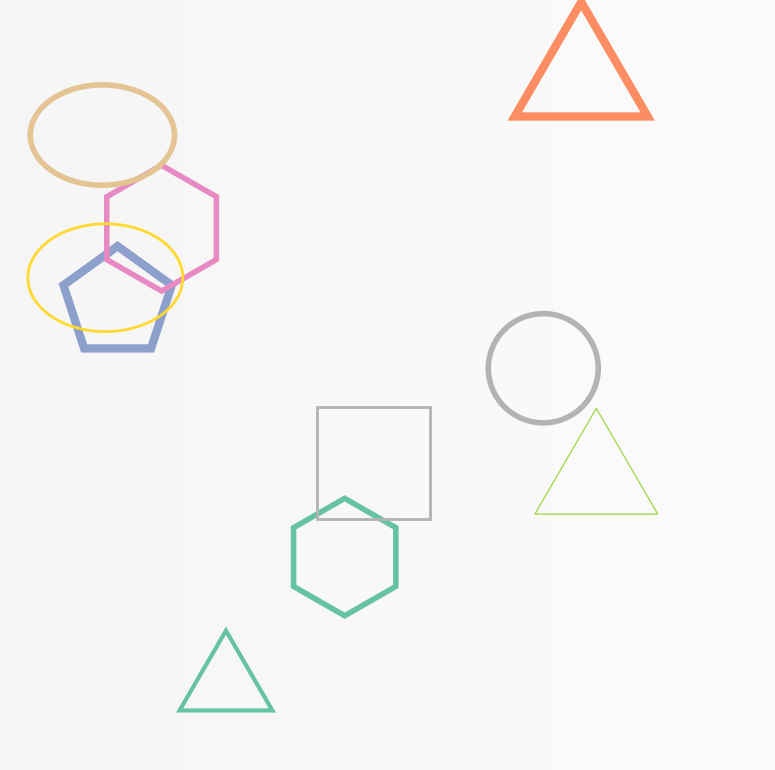[{"shape": "hexagon", "thickness": 2, "radius": 0.38, "center": [0.445, 0.277]}, {"shape": "triangle", "thickness": 1.5, "radius": 0.35, "center": [0.292, 0.112]}, {"shape": "triangle", "thickness": 3, "radius": 0.5, "center": [0.75, 0.898]}, {"shape": "pentagon", "thickness": 3, "radius": 0.37, "center": [0.152, 0.607]}, {"shape": "hexagon", "thickness": 2, "radius": 0.41, "center": [0.208, 0.704]}, {"shape": "triangle", "thickness": 0.5, "radius": 0.46, "center": [0.769, 0.378]}, {"shape": "oval", "thickness": 1, "radius": 0.5, "center": [0.136, 0.639]}, {"shape": "oval", "thickness": 2, "radius": 0.47, "center": [0.132, 0.825]}, {"shape": "circle", "thickness": 2, "radius": 0.35, "center": [0.701, 0.522]}, {"shape": "square", "thickness": 1, "radius": 0.36, "center": [0.482, 0.399]}]